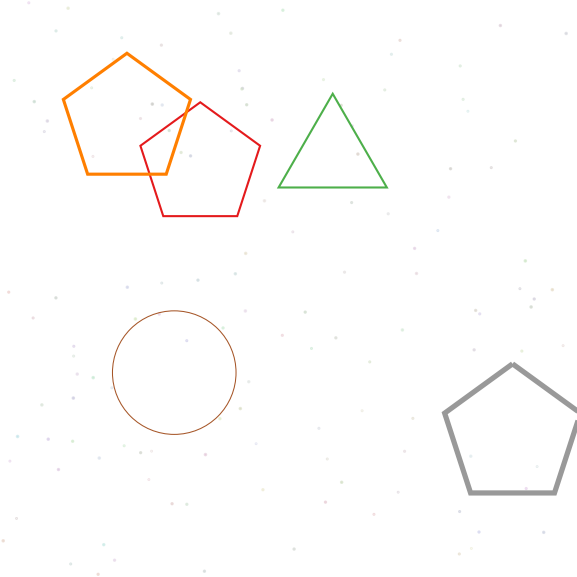[{"shape": "pentagon", "thickness": 1, "radius": 0.54, "center": [0.347, 0.713]}, {"shape": "triangle", "thickness": 1, "radius": 0.54, "center": [0.576, 0.729]}, {"shape": "pentagon", "thickness": 1.5, "radius": 0.58, "center": [0.22, 0.791]}, {"shape": "circle", "thickness": 0.5, "radius": 0.53, "center": [0.302, 0.354]}, {"shape": "pentagon", "thickness": 2.5, "radius": 0.62, "center": [0.888, 0.246]}]